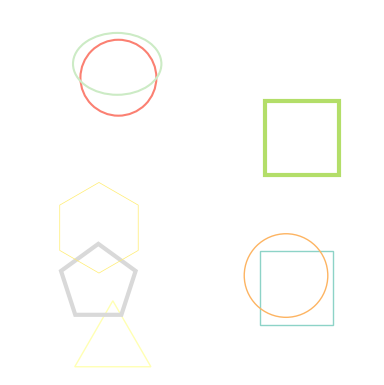[{"shape": "square", "thickness": 1, "radius": 0.48, "center": [0.77, 0.251]}, {"shape": "triangle", "thickness": 1, "radius": 0.57, "center": [0.293, 0.104]}, {"shape": "circle", "thickness": 1.5, "radius": 0.49, "center": [0.308, 0.798]}, {"shape": "circle", "thickness": 1, "radius": 0.54, "center": [0.743, 0.284]}, {"shape": "square", "thickness": 3, "radius": 0.48, "center": [0.785, 0.641]}, {"shape": "pentagon", "thickness": 3, "radius": 0.51, "center": [0.255, 0.265]}, {"shape": "oval", "thickness": 1.5, "radius": 0.57, "center": [0.304, 0.834]}, {"shape": "hexagon", "thickness": 0.5, "radius": 0.59, "center": [0.257, 0.408]}]